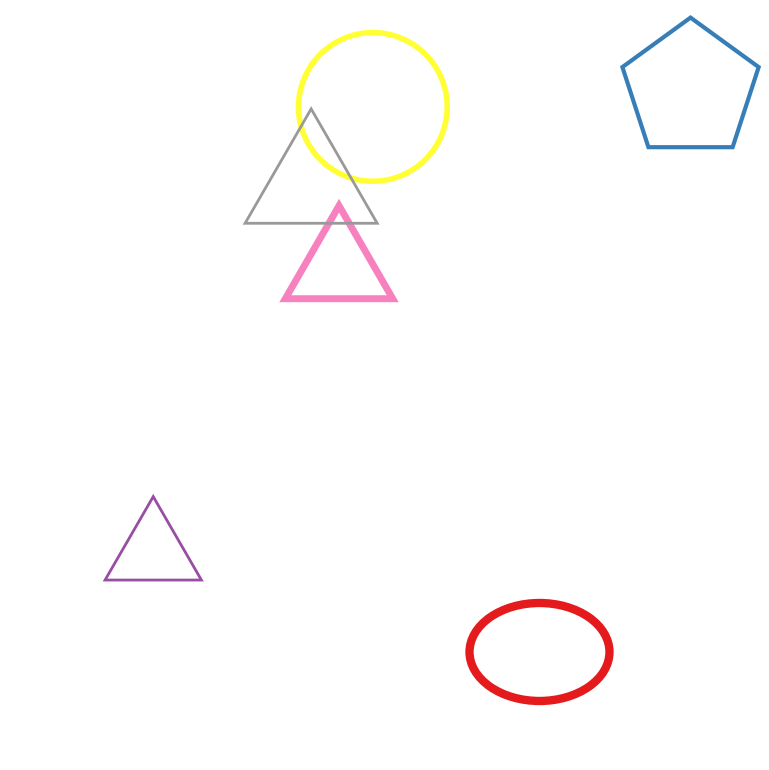[{"shape": "oval", "thickness": 3, "radius": 0.45, "center": [0.701, 0.153]}, {"shape": "pentagon", "thickness": 1.5, "radius": 0.47, "center": [0.897, 0.884]}, {"shape": "triangle", "thickness": 1, "radius": 0.36, "center": [0.199, 0.283]}, {"shape": "circle", "thickness": 2, "radius": 0.48, "center": [0.484, 0.861]}, {"shape": "triangle", "thickness": 2.5, "radius": 0.4, "center": [0.44, 0.652]}, {"shape": "triangle", "thickness": 1, "radius": 0.5, "center": [0.404, 0.76]}]